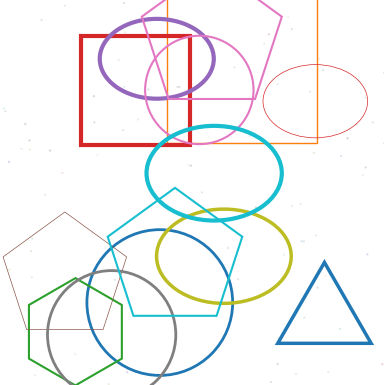[{"shape": "circle", "thickness": 2, "radius": 0.95, "center": [0.415, 0.214]}, {"shape": "triangle", "thickness": 2.5, "radius": 0.7, "center": [0.843, 0.178]}, {"shape": "square", "thickness": 1, "radius": 0.98, "center": [0.63, 0.823]}, {"shape": "hexagon", "thickness": 1.5, "radius": 0.7, "center": [0.196, 0.138]}, {"shape": "square", "thickness": 3, "radius": 0.71, "center": [0.352, 0.765]}, {"shape": "oval", "thickness": 0.5, "radius": 0.68, "center": [0.819, 0.737]}, {"shape": "oval", "thickness": 3, "radius": 0.74, "center": [0.407, 0.847]}, {"shape": "pentagon", "thickness": 0.5, "radius": 0.84, "center": [0.169, 0.281]}, {"shape": "pentagon", "thickness": 1.5, "radius": 0.96, "center": [0.55, 0.898]}, {"shape": "circle", "thickness": 1.5, "radius": 0.7, "center": [0.518, 0.766]}, {"shape": "circle", "thickness": 2, "radius": 0.83, "center": [0.29, 0.131]}, {"shape": "oval", "thickness": 2.5, "radius": 0.87, "center": [0.582, 0.334]}, {"shape": "pentagon", "thickness": 1.5, "radius": 0.92, "center": [0.455, 0.328]}, {"shape": "oval", "thickness": 3, "radius": 0.88, "center": [0.556, 0.55]}]